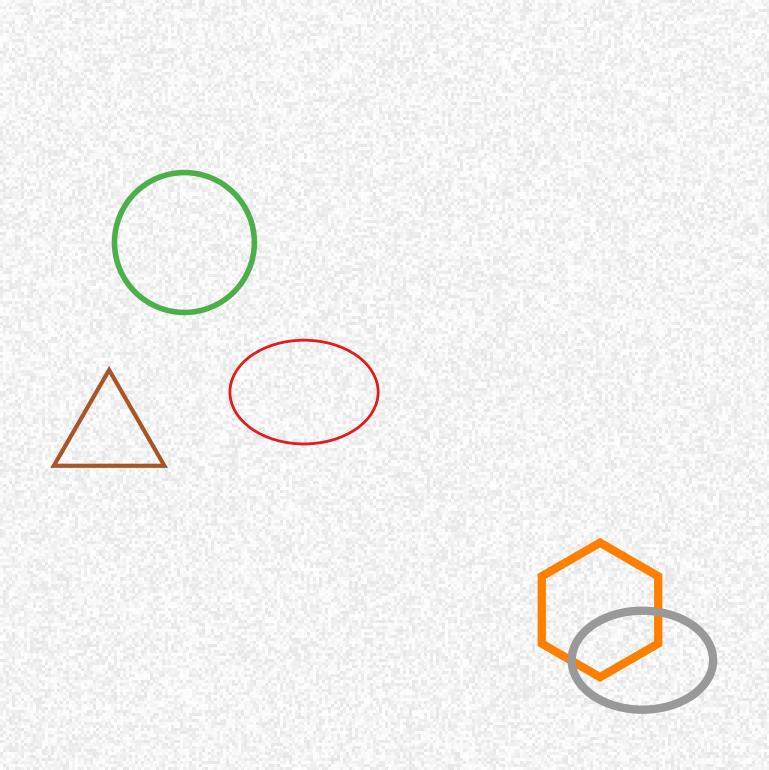[{"shape": "oval", "thickness": 1, "radius": 0.48, "center": [0.395, 0.491]}, {"shape": "circle", "thickness": 2, "radius": 0.45, "center": [0.24, 0.685]}, {"shape": "hexagon", "thickness": 3, "radius": 0.44, "center": [0.779, 0.208]}, {"shape": "triangle", "thickness": 1.5, "radius": 0.41, "center": [0.142, 0.437]}, {"shape": "oval", "thickness": 3, "radius": 0.46, "center": [0.834, 0.143]}]